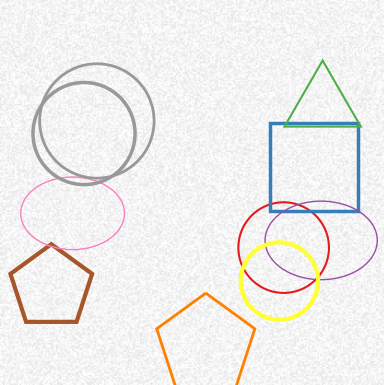[{"shape": "circle", "thickness": 1.5, "radius": 0.59, "center": [0.737, 0.357]}, {"shape": "square", "thickness": 2.5, "radius": 0.57, "center": [0.815, 0.566]}, {"shape": "triangle", "thickness": 1.5, "radius": 0.57, "center": [0.838, 0.728]}, {"shape": "oval", "thickness": 1, "radius": 0.73, "center": [0.834, 0.376]}, {"shape": "pentagon", "thickness": 2, "radius": 0.67, "center": [0.535, 0.105]}, {"shape": "circle", "thickness": 3, "radius": 0.5, "center": [0.726, 0.27]}, {"shape": "pentagon", "thickness": 3, "radius": 0.56, "center": [0.133, 0.254]}, {"shape": "oval", "thickness": 1, "radius": 0.67, "center": [0.189, 0.446]}, {"shape": "circle", "thickness": 2.5, "radius": 0.66, "center": [0.218, 0.653]}, {"shape": "circle", "thickness": 2, "radius": 0.74, "center": [0.252, 0.686]}]